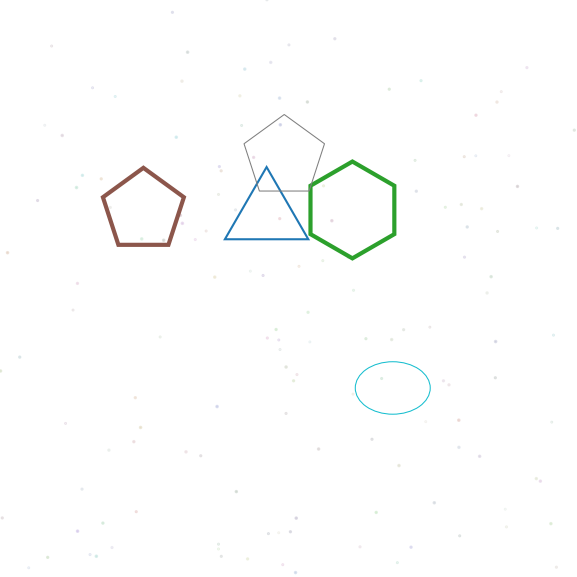[{"shape": "triangle", "thickness": 1, "radius": 0.42, "center": [0.462, 0.627]}, {"shape": "hexagon", "thickness": 2, "radius": 0.42, "center": [0.61, 0.636]}, {"shape": "pentagon", "thickness": 2, "radius": 0.37, "center": [0.248, 0.635]}, {"shape": "pentagon", "thickness": 0.5, "radius": 0.37, "center": [0.492, 0.728]}, {"shape": "oval", "thickness": 0.5, "radius": 0.32, "center": [0.68, 0.327]}]